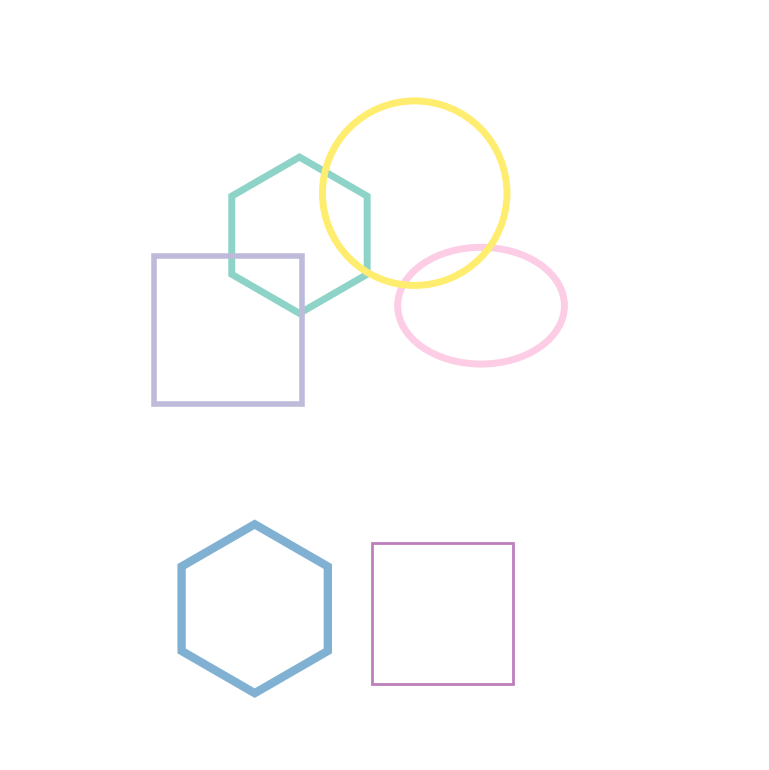[{"shape": "hexagon", "thickness": 2.5, "radius": 0.51, "center": [0.389, 0.695]}, {"shape": "square", "thickness": 2, "radius": 0.48, "center": [0.296, 0.572]}, {"shape": "hexagon", "thickness": 3, "radius": 0.55, "center": [0.331, 0.209]}, {"shape": "oval", "thickness": 2.5, "radius": 0.54, "center": [0.625, 0.603]}, {"shape": "square", "thickness": 1, "radius": 0.46, "center": [0.575, 0.204]}, {"shape": "circle", "thickness": 2.5, "radius": 0.6, "center": [0.539, 0.749]}]